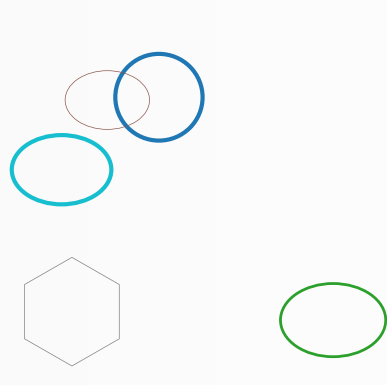[{"shape": "circle", "thickness": 3, "radius": 0.56, "center": [0.41, 0.747]}, {"shape": "oval", "thickness": 2, "radius": 0.68, "center": [0.86, 0.169]}, {"shape": "oval", "thickness": 0.5, "radius": 0.54, "center": [0.277, 0.74]}, {"shape": "hexagon", "thickness": 0.5, "radius": 0.71, "center": [0.186, 0.19]}, {"shape": "oval", "thickness": 3, "radius": 0.64, "center": [0.159, 0.559]}]